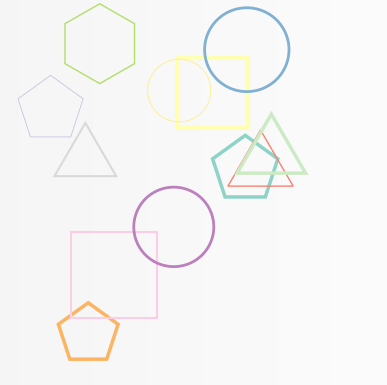[{"shape": "pentagon", "thickness": 2.5, "radius": 0.44, "center": [0.633, 0.56]}, {"shape": "square", "thickness": 3, "radius": 0.46, "center": [0.549, 0.759]}, {"shape": "pentagon", "thickness": 0.5, "radius": 0.44, "center": [0.131, 0.716]}, {"shape": "triangle", "thickness": 1, "radius": 0.49, "center": [0.672, 0.565]}, {"shape": "circle", "thickness": 2, "radius": 0.54, "center": [0.637, 0.871]}, {"shape": "pentagon", "thickness": 2.5, "radius": 0.4, "center": [0.228, 0.133]}, {"shape": "hexagon", "thickness": 1, "radius": 0.52, "center": [0.257, 0.887]}, {"shape": "square", "thickness": 1.5, "radius": 0.56, "center": [0.294, 0.286]}, {"shape": "triangle", "thickness": 1.5, "radius": 0.46, "center": [0.22, 0.588]}, {"shape": "circle", "thickness": 2, "radius": 0.52, "center": [0.448, 0.411]}, {"shape": "triangle", "thickness": 2.5, "radius": 0.51, "center": [0.7, 0.601]}, {"shape": "circle", "thickness": 0.5, "radius": 0.41, "center": [0.463, 0.765]}]